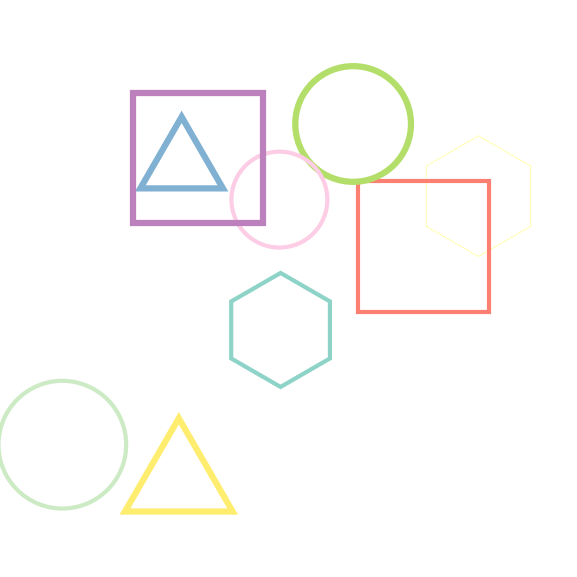[{"shape": "hexagon", "thickness": 2, "radius": 0.49, "center": [0.486, 0.428]}, {"shape": "hexagon", "thickness": 0.5, "radius": 0.52, "center": [0.828, 0.659]}, {"shape": "square", "thickness": 2, "radius": 0.57, "center": [0.733, 0.572]}, {"shape": "triangle", "thickness": 3, "radius": 0.41, "center": [0.315, 0.714]}, {"shape": "circle", "thickness": 3, "radius": 0.5, "center": [0.611, 0.784]}, {"shape": "circle", "thickness": 2, "radius": 0.42, "center": [0.484, 0.653]}, {"shape": "square", "thickness": 3, "radius": 0.56, "center": [0.343, 0.726]}, {"shape": "circle", "thickness": 2, "radius": 0.55, "center": [0.108, 0.229]}, {"shape": "triangle", "thickness": 3, "radius": 0.54, "center": [0.31, 0.167]}]